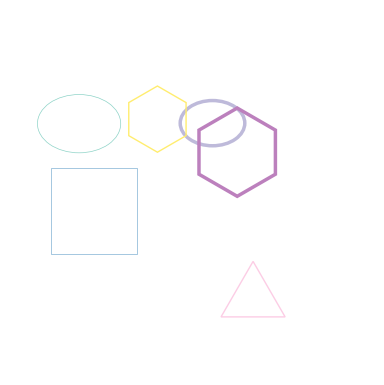[{"shape": "oval", "thickness": 0.5, "radius": 0.54, "center": [0.205, 0.679]}, {"shape": "oval", "thickness": 2.5, "radius": 0.42, "center": [0.552, 0.68]}, {"shape": "square", "thickness": 0.5, "radius": 0.56, "center": [0.244, 0.453]}, {"shape": "triangle", "thickness": 1, "radius": 0.48, "center": [0.657, 0.225]}, {"shape": "hexagon", "thickness": 2.5, "radius": 0.57, "center": [0.616, 0.605]}, {"shape": "hexagon", "thickness": 1, "radius": 0.43, "center": [0.409, 0.691]}]